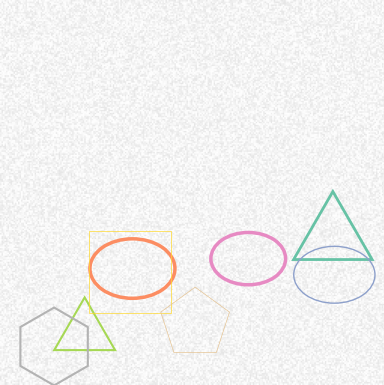[{"shape": "triangle", "thickness": 2, "radius": 0.59, "center": [0.865, 0.385]}, {"shape": "oval", "thickness": 2.5, "radius": 0.55, "center": [0.344, 0.302]}, {"shape": "oval", "thickness": 1, "radius": 0.53, "center": [0.868, 0.286]}, {"shape": "oval", "thickness": 2.5, "radius": 0.49, "center": [0.645, 0.328]}, {"shape": "triangle", "thickness": 1.5, "radius": 0.46, "center": [0.22, 0.136]}, {"shape": "square", "thickness": 0.5, "radius": 0.53, "center": [0.338, 0.295]}, {"shape": "pentagon", "thickness": 0.5, "radius": 0.47, "center": [0.507, 0.16]}, {"shape": "hexagon", "thickness": 1.5, "radius": 0.51, "center": [0.141, 0.1]}]